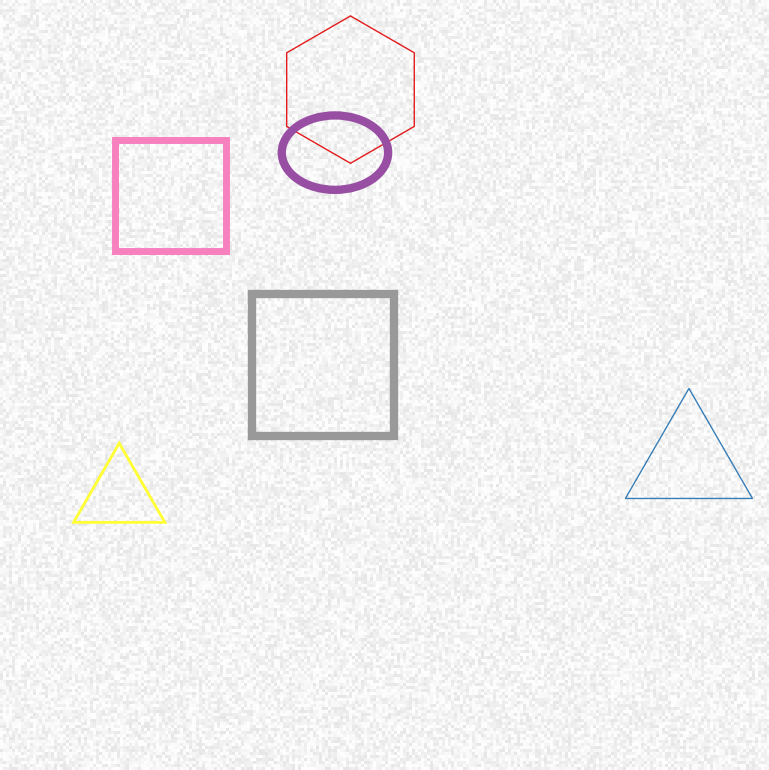[{"shape": "hexagon", "thickness": 0.5, "radius": 0.48, "center": [0.455, 0.884]}, {"shape": "triangle", "thickness": 0.5, "radius": 0.48, "center": [0.895, 0.4]}, {"shape": "oval", "thickness": 3, "radius": 0.35, "center": [0.435, 0.802]}, {"shape": "triangle", "thickness": 1, "radius": 0.34, "center": [0.155, 0.356]}, {"shape": "square", "thickness": 2.5, "radius": 0.36, "center": [0.221, 0.746]}, {"shape": "square", "thickness": 3, "radius": 0.46, "center": [0.42, 0.526]}]